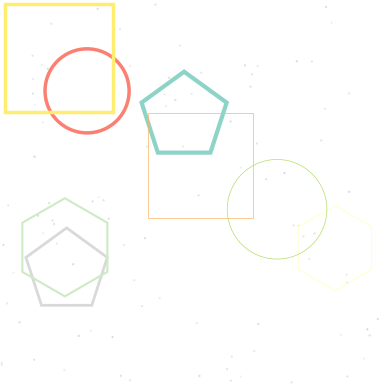[{"shape": "pentagon", "thickness": 3, "radius": 0.58, "center": [0.478, 0.698]}, {"shape": "hexagon", "thickness": 0.5, "radius": 0.55, "center": [0.87, 0.356]}, {"shape": "circle", "thickness": 2.5, "radius": 0.55, "center": [0.226, 0.764]}, {"shape": "square", "thickness": 0.5, "radius": 0.68, "center": [0.52, 0.57]}, {"shape": "circle", "thickness": 0.5, "radius": 0.65, "center": [0.72, 0.456]}, {"shape": "pentagon", "thickness": 2, "radius": 0.56, "center": [0.173, 0.297]}, {"shape": "hexagon", "thickness": 1.5, "radius": 0.64, "center": [0.168, 0.358]}, {"shape": "square", "thickness": 2.5, "radius": 0.71, "center": [0.153, 0.849]}]